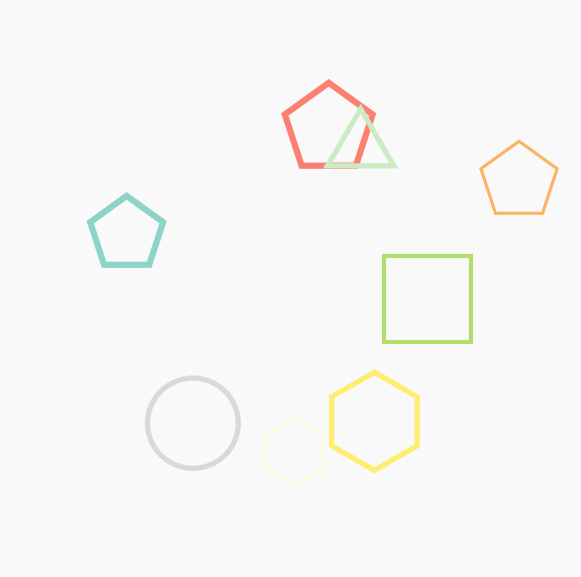[{"shape": "pentagon", "thickness": 3, "radius": 0.33, "center": [0.218, 0.594]}, {"shape": "hexagon", "thickness": 0.5, "radius": 0.29, "center": [0.507, 0.217]}, {"shape": "pentagon", "thickness": 3, "radius": 0.4, "center": [0.566, 0.776]}, {"shape": "pentagon", "thickness": 1.5, "radius": 0.34, "center": [0.893, 0.686]}, {"shape": "square", "thickness": 2, "radius": 0.37, "center": [0.735, 0.481]}, {"shape": "circle", "thickness": 2.5, "radius": 0.39, "center": [0.332, 0.266]}, {"shape": "triangle", "thickness": 2.5, "radius": 0.33, "center": [0.62, 0.745]}, {"shape": "hexagon", "thickness": 2.5, "radius": 0.42, "center": [0.644, 0.27]}]